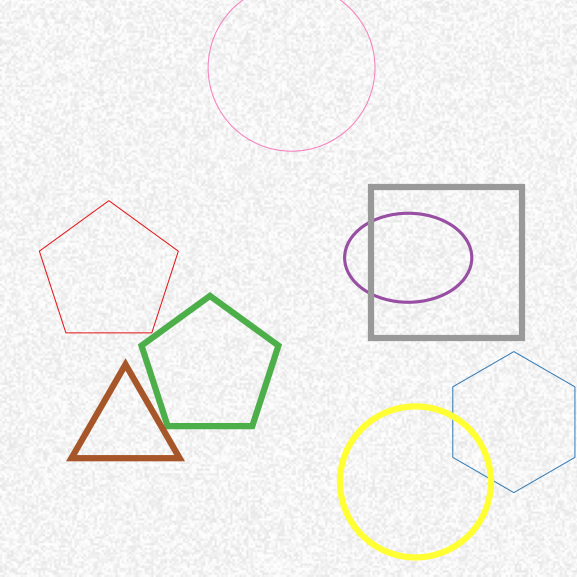[{"shape": "pentagon", "thickness": 0.5, "radius": 0.63, "center": [0.188, 0.525]}, {"shape": "hexagon", "thickness": 0.5, "radius": 0.61, "center": [0.89, 0.268]}, {"shape": "pentagon", "thickness": 3, "radius": 0.62, "center": [0.364, 0.362]}, {"shape": "oval", "thickness": 1.5, "radius": 0.55, "center": [0.707, 0.553]}, {"shape": "circle", "thickness": 3, "radius": 0.65, "center": [0.719, 0.165]}, {"shape": "triangle", "thickness": 3, "radius": 0.54, "center": [0.217, 0.26]}, {"shape": "circle", "thickness": 0.5, "radius": 0.72, "center": [0.505, 0.882]}, {"shape": "square", "thickness": 3, "radius": 0.66, "center": [0.773, 0.545]}]